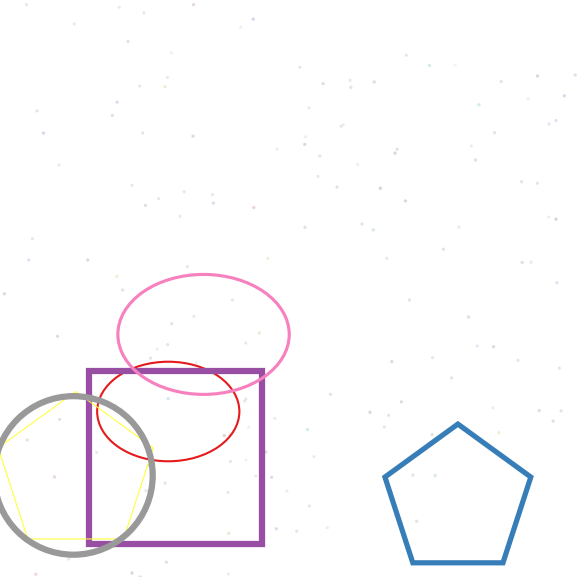[{"shape": "oval", "thickness": 1, "radius": 0.62, "center": [0.291, 0.287]}, {"shape": "pentagon", "thickness": 2.5, "radius": 0.66, "center": [0.793, 0.132]}, {"shape": "square", "thickness": 3, "radius": 0.75, "center": [0.303, 0.207]}, {"shape": "pentagon", "thickness": 0.5, "radius": 0.71, "center": [0.131, 0.18]}, {"shape": "oval", "thickness": 1.5, "radius": 0.74, "center": [0.352, 0.42]}, {"shape": "circle", "thickness": 3, "radius": 0.69, "center": [0.127, 0.176]}]